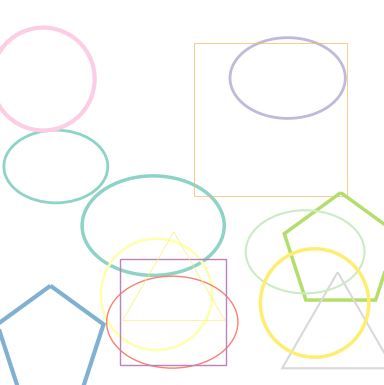[{"shape": "oval", "thickness": 2, "radius": 0.67, "center": [0.145, 0.568]}, {"shape": "oval", "thickness": 2.5, "radius": 0.92, "center": [0.398, 0.414]}, {"shape": "circle", "thickness": 2, "radius": 0.72, "center": [0.407, 0.236]}, {"shape": "oval", "thickness": 2, "radius": 0.75, "center": [0.747, 0.797]}, {"shape": "oval", "thickness": 1, "radius": 0.85, "center": [0.447, 0.163]}, {"shape": "pentagon", "thickness": 3, "radius": 0.73, "center": [0.131, 0.113]}, {"shape": "square", "thickness": 0.5, "radius": 0.99, "center": [0.702, 0.689]}, {"shape": "pentagon", "thickness": 2.5, "radius": 0.77, "center": [0.885, 0.345]}, {"shape": "circle", "thickness": 3, "radius": 0.67, "center": [0.112, 0.795]}, {"shape": "triangle", "thickness": 1.5, "radius": 0.83, "center": [0.877, 0.127]}, {"shape": "square", "thickness": 1, "radius": 0.69, "center": [0.45, 0.19]}, {"shape": "oval", "thickness": 1.5, "radius": 0.77, "center": [0.793, 0.346]}, {"shape": "circle", "thickness": 2.5, "radius": 0.7, "center": [0.817, 0.213]}, {"shape": "triangle", "thickness": 0.5, "radius": 0.77, "center": [0.451, 0.244]}]